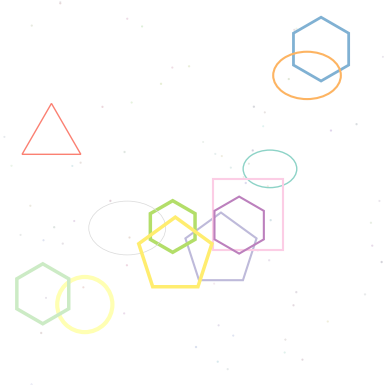[{"shape": "oval", "thickness": 1, "radius": 0.35, "center": [0.701, 0.561]}, {"shape": "circle", "thickness": 3, "radius": 0.36, "center": [0.22, 0.209]}, {"shape": "pentagon", "thickness": 1.5, "radius": 0.49, "center": [0.574, 0.351]}, {"shape": "triangle", "thickness": 1, "radius": 0.44, "center": [0.134, 0.643]}, {"shape": "hexagon", "thickness": 2, "radius": 0.41, "center": [0.834, 0.872]}, {"shape": "oval", "thickness": 1.5, "radius": 0.44, "center": [0.797, 0.804]}, {"shape": "hexagon", "thickness": 2.5, "radius": 0.34, "center": [0.449, 0.412]}, {"shape": "square", "thickness": 1.5, "radius": 0.46, "center": [0.644, 0.443]}, {"shape": "oval", "thickness": 0.5, "radius": 0.5, "center": [0.33, 0.408]}, {"shape": "hexagon", "thickness": 1.5, "radius": 0.37, "center": [0.621, 0.415]}, {"shape": "hexagon", "thickness": 2.5, "radius": 0.39, "center": [0.111, 0.237]}, {"shape": "pentagon", "thickness": 2.5, "radius": 0.5, "center": [0.455, 0.336]}]